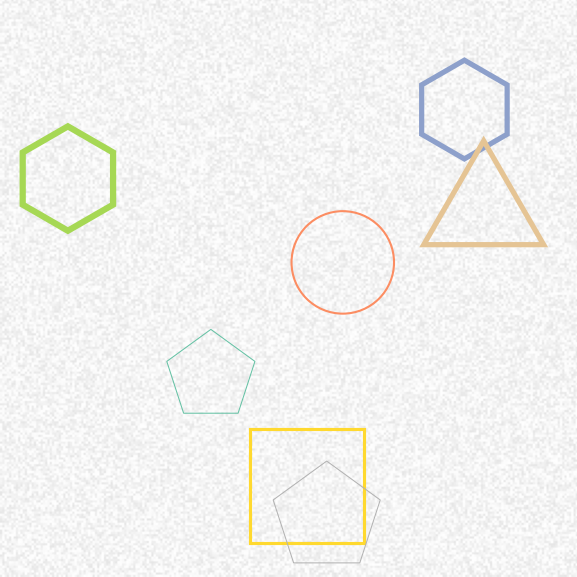[{"shape": "pentagon", "thickness": 0.5, "radius": 0.4, "center": [0.365, 0.349]}, {"shape": "circle", "thickness": 1, "radius": 0.44, "center": [0.594, 0.545]}, {"shape": "hexagon", "thickness": 2.5, "radius": 0.43, "center": [0.804, 0.809]}, {"shape": "hexagon", "thickness": 3, "radius": 0.45, "center": [0.118, 0.69]}, {"shape": "square", "thickness": 1.5, "radius": 0.49, "center": [0.532, 0.158]}, {"shape": "triangle", "thickness": 2.5, "radius": 0.6, "center": [0.838, 0.635]}, {"shape": "pentagon", "thickness": 0.5, "radius": 0.49, "center": [0.566, 0.103]}]